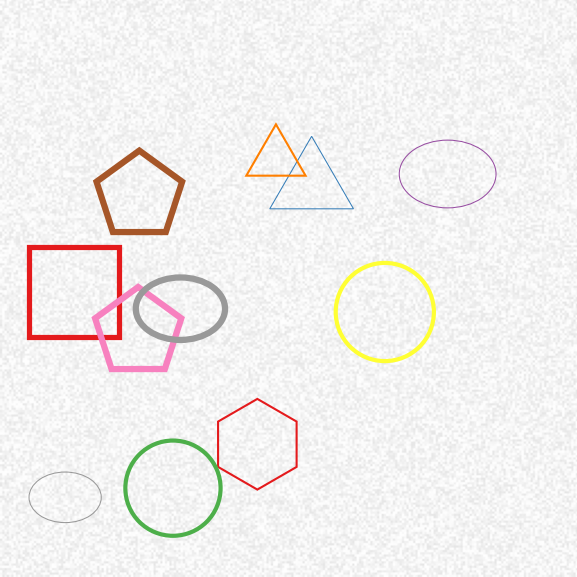[{"shape": "hexagon", "thickness": 1, "radius": 0.39, "center": [0.446, 0.23]}, {"shape": "square", "thickness": 2.5, "radius": 0.39, "center": [0.128, 0.493]}, {"shape": "triangle", "thickness": 0.5, "radius": 0.42, "center": [0.54, 0.679]}, {"shape": "circle", "thickness": 2, "radius": 0.41, "center": [0.3, 0.154]}, {"shape": "oval", "thickness": 0.5, "radius": 0.42, "center": [0.775, 0.698]}, {"shape": "triangle", "thickness": 1, "radius": 0.3, "center": [0.478, 0.725]}, {"shape": "circle", "thickness": 2, "radius": 0.43, "center": [0.666, 0.459]}, {"shape": "pentagon", "thickness": 3, "radius": 0.39, "center": [0.241, 0.66]}, {"shape": "pentagon", "thickness": 3, "radius": 0.39, "center": [0.239, 0.424]}, {"shape": "oval", "thickness": 3, "radius": 0.39, "center": [0.312, 0.465]}, {"shape": "oval", "thickness": 0.5, "radius": 0.31, "center": [0.113, 0.138]}]